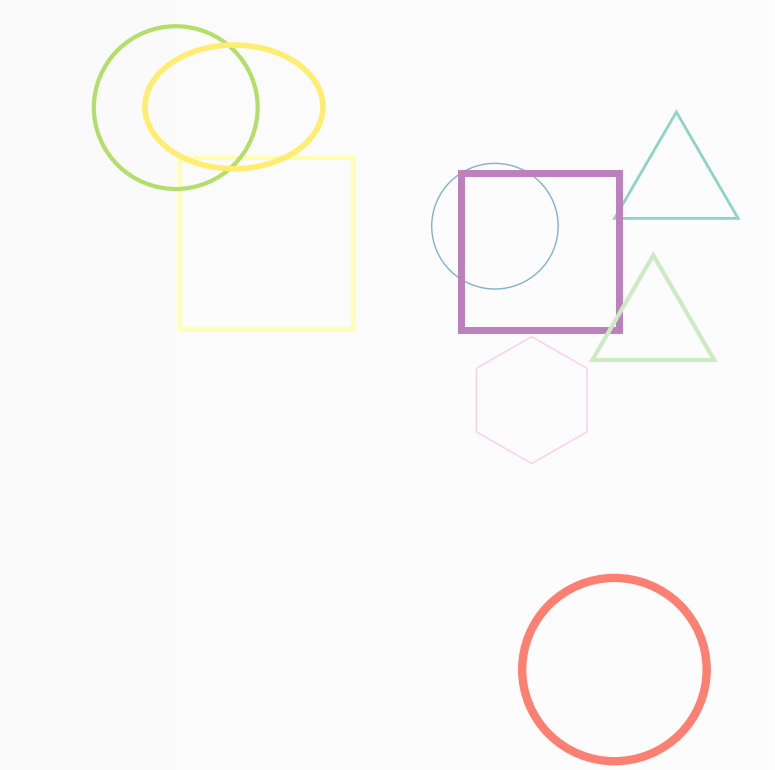[{"shape": "triangle", "thickness": 1, "radius": 0.46, "center": [0.873, 0.762]}, {"shape": "square", "thickness": 1.5, "radius": 0.56, "center": [0.344, 0.684]}, {"shape": "circle", "thickness": 3, "radius": 0.6, "center": [0.793, 0.13]}, {"shape": "circle", "thickness": 0.5, "radius": 0.41, "center": [0.639, 0.706]}, {"shape": "circle", "thickness": 1.5, "radius": 0.53, "center": [0.227, 0.86]}, {"shape": "hexagon", "thickness": 0.5, "radius": 0.41, "center": [0.686, 0.48]}, {"shape": "square", "thickness": 2.5, "radius": 0.51, "center": [0.697, 0.674]}, {"shape": "triangle", "thickness": 1.5, "radius": 0.45, "center": [0.843, 0.578]}, {"shape": "oval", "thickness": 2, "radius": 0.57, "center": [0.302, 0.861]}]